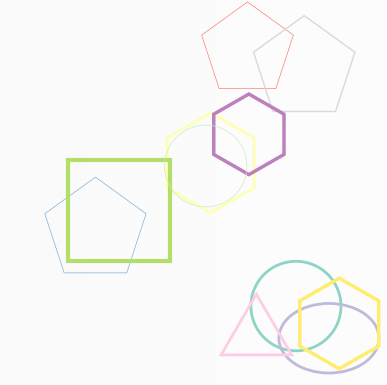[{"shape": "circle", "thickness": 2, "radius": 0.58, "center": [0.764, 0.205]}, {"shape": "hexagon", "thickness": 2, "radius": 0.65, "center": [0.544, 0.577]}, {"shape": "oval", "thickness": 2, "radius": 0.65, "center": [0.849, 0.121]}, {"shape": "pentagon", "thickness": 0.5, "radius": 0.62, "center": [0.639, 0.87]}, {"shape": "pentagon", "thickness": 0.5, "radius": 0.69, "center": [0.246, 0.402]}, {"shape": "square", "thickness": 3, "radius": 0.66, "center": [0.308, 0.454]}, {"shape": "triangle", "thickness": 2, "radius": 0.53, "center": [0.662, 0.131]}, {"shape": "pentagon", "thickness": 1, "radius": 0.69, "center": [0.785, 0.822]}, {"shape": "hexagon", "thickness": 2.5, "radius": 0.52, "center": [0.642, 0.651]}, {"shape": "circle", "thickness": 0.5, "radius": 0.53, "center": [0.531, 0.569]}, {"shape": "hexagon", "thickness": 2.5, "radius": 0.59, "center": [0.875, 0.16]}]